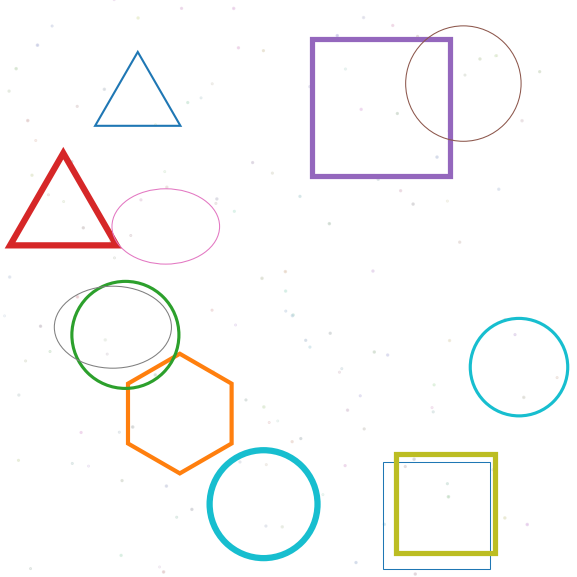[{"shape": "triangle", "thickness": 1, "radius": 0.43, "center": [0.239, 0.824]}, {"shape": "square", "thickness": 0.5, "radius": 0.46, "center": [0.756, 0.106]}, {"shape": "hexagon", "thickness": 2, "radius": 0.52, "center": [0.311, 0.283]}, {"shape": "circle", "thickness": 1.5, "radius": 0.46, "center": [0.217, 0.419]}, {"shape": "triangle", "thickness": 3, "radius": 0.53, "center": [0.11, 0.627]}, {"shape": "square", "thickness": 2.5, "radius": 0.6, "center": [0.659, 0.813]}, {"shape": "circle", "thickness": 0.5, "radius": 0.5, "center": [0.802, 0.854]}, {"shape": "oval", "thickness": 0.5, "radius": 0.47, "center": [0.287, 0.607]}, {"shape": "oval", "thickness": 0.5, "radius": 0.51, "center": [0.195, 0.433]}, {"shape": "square", "thickness": 2.5, "radius": 0.43, "center": [0.771, 0.127]}, {"shape": "circle", "thickness": 3, "radius": 0.47, "center": [0.456, 0.126]}, {"shape": "circle", "thickness": 1.5, "radius": 0.42, "center": [0.899, 0.363]}]